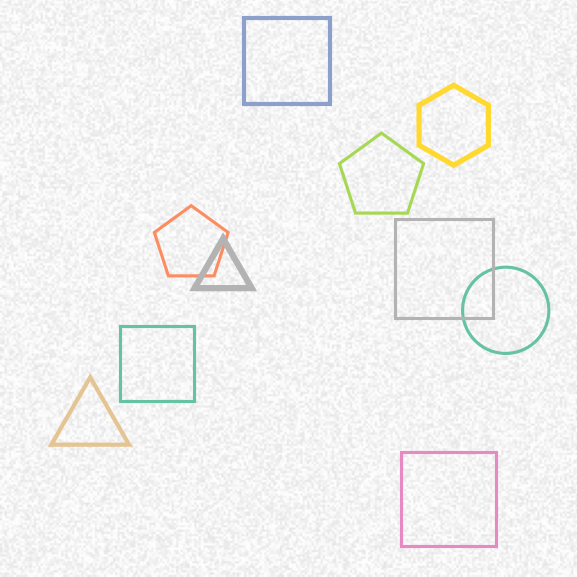[{"shape": "square", "thickness": 1.5, "radius": 0.32, "center": [0.271, 0.37]}, {"shape": "circle", "thickness": 1.5, "radius": 0.37, "center": [0.876, 0.462]}, {"shape": "pentagon", "thickness": 1.5, "radius": 0.34, "center": [0.331, 0.576]}, {"shape": "square", "thickness": 2, "radius": 0.37, "center": [0.496, 0.893]}, {"shape": "square", "thickness": 1.5, "radius": 0.41, "center": [0.777, 0.135]}, {"shape": "pentagon", "thickness": 1.5, "radius": 0.38, "center": [0.661, 0.692]}, {"shape": "hexagon", "thickness": 2.5, "radius": 0.35, "center": [0.786, 0.782]}, {"shape": "triangle", "thickness": 2, "radius": 0.39, "center": [0.156, 0.268]}, {"shape": "square", "thickness": 1.5, "radius": 0.43, "center": [0.769, 0.535]}, {"shape": "triangle", "thickness": 3, "radius": 0.29, "center": [0.386, 0.529]}]